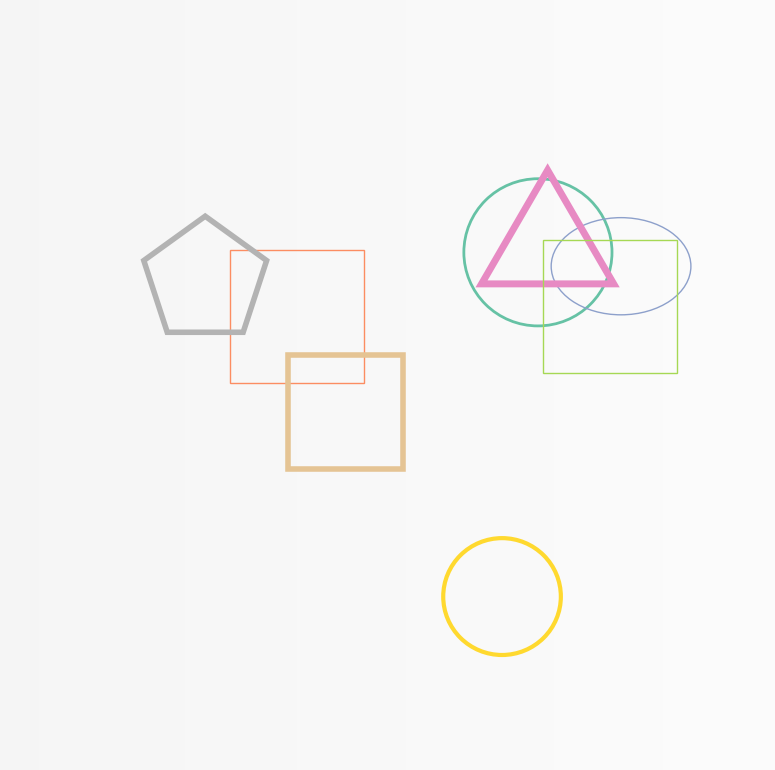[{"shape": "circle", "thickness": 1, "radius": 0.48, "center": [0.694, 0.672]}, {"shape": "square", "thickness": 0.5, "radius": 0.43, "center": [0.383, 0.589]}, {"shape": "oval", "thickness": 0.5, "radius": 0.45, "center": [0.801, 0.654]}, {"shape": "triangle", "thickness": 2.5, "radius": 0.49, "center": [0.707, 0.681]}, {"shape": "square", "thickness": 0.5, "radius": 0.43, "center": [0.787, 0.602]}, {"shape": "circle", "thickness": 1.5, "radius": 0.38, "center": [0.648, 0.225]}, {"shape": "square", "thickness": 2, "radius": 0.37, "center": [0.445, 0.465]}, {"shape": "pentagon", "thickness": 2, "radius": 0.42, "center": [0.265, 0.636]}]